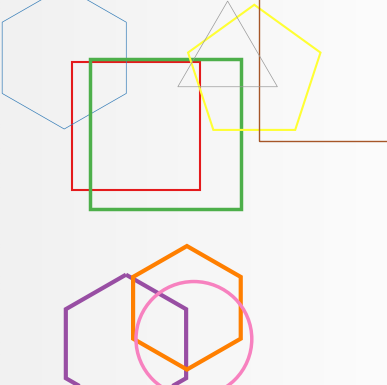[{"shape": "square", "thickness": 1.5, "radius": 0.83, "center": [0.35, 0.673]}, {"shape": "hexagon", "thickness": 0.5, "radius": 0.92, "center": [0.166, 0.85]}, {"shape": "square", "thickness": 2.5, "radius": 0.98, "center": [0.428, 0.652]}, {"shape": "hexagon", "thickness": 3, "radius": 0.9, "center": [0.325, 0.107]}, {"shape": "hexagon", "thickness": 3, "radius": 0.8, "center": [0.482, 0.201]}, {"shape": "pentagon", "thickness": 1.5, "radius": 0.9, "center": [0.656, 0.808]}, {"shape": "square", "thickness": 1, "radius": 0.93, "center": [0.854, 0.818]}, {"shape": "circle", "thickness": 2.5, "radius": 0.75, "center": [0.5, 0.119]}, {"shape": "triangle", "thickness": 0.5, "radius": 0.74, "center": [0.587, 0.849]}]